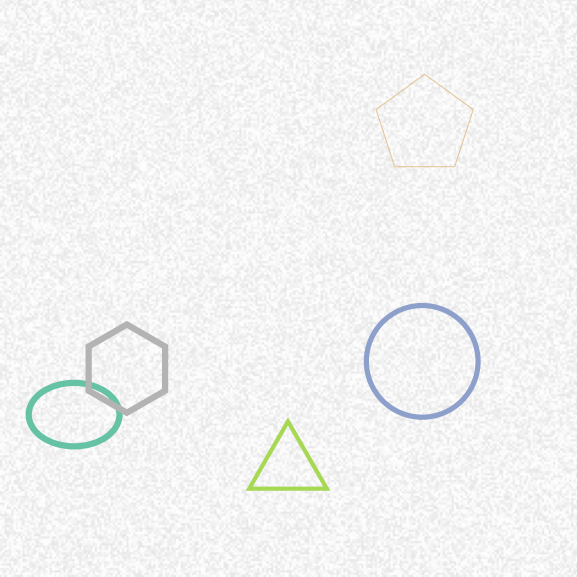[{"shape": "oval", "thickness": 3, "radius": 0.39, "center": [0.128, 0.281]}, {"shape": "circle", "thickness": 2.5, "radius": 0.48, "center": [0.731, 0.373]}, {"shape": "triangle", "thickness": 2, "radius": 0.39, "center": [0.499, 0.192]}, {"shape": "pentagon", "thickness": 0.5, "radius": 0.44, "center": [0.735, 0.782]}, {"shape": "hexagon", "thickness": 3, "radius": 0.38, "center": [0.22, 0.361]}]